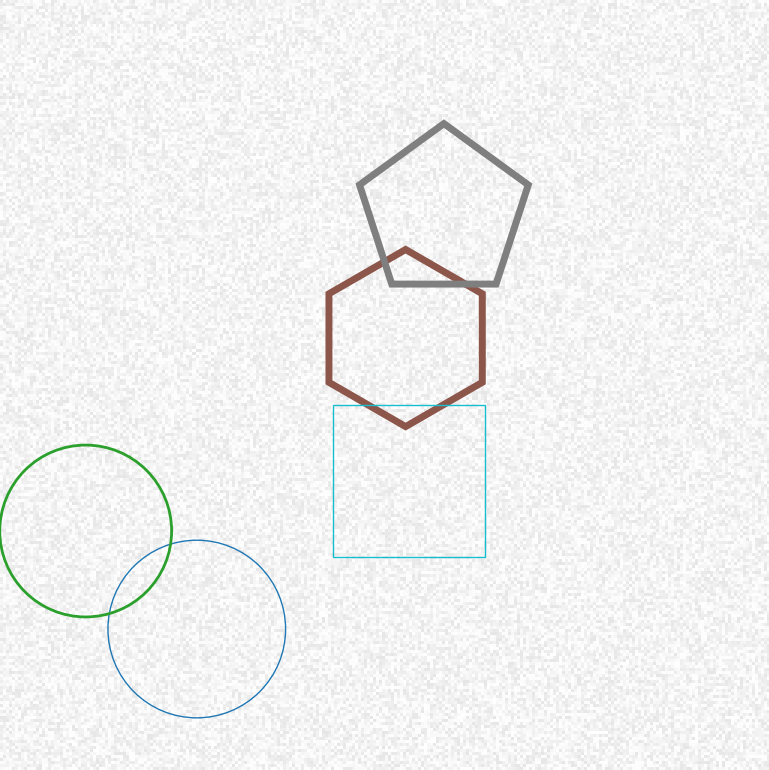[{"shape": "circle", "thickness": 0.5, "radius": 0.58, "center": [0.256, 0.183]}, {"shape": "circle", "thickness": 1, "radius": 0.56, "center": [0.111, 0.31]}, {"shape": "hexagon", "thickness": 2.5, "radius": 0.57, "center": [0.527, 0.561]}, {"shape": "pentagon", "thickness": 2.5, "radius": 0.58, "center": [0.577, 0.724]}, {"shape": "square", "thickness": 0.5, "radius": 0.5, "center": [0.531, 0.375]}]